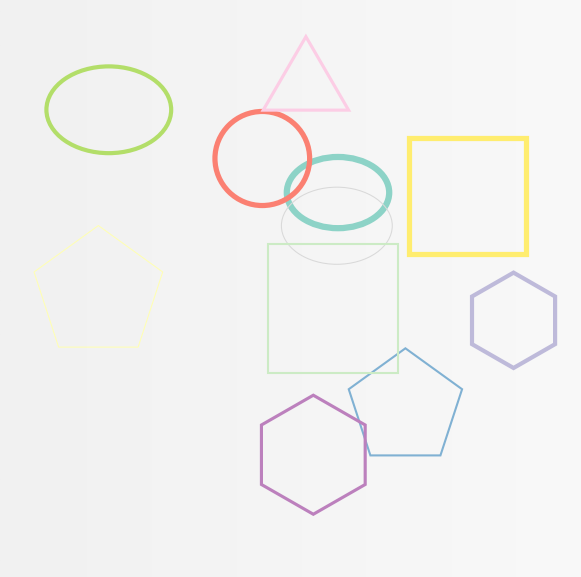[{"shape": "oval", "thickness": 3, "radius": 0.44, "center": [0.582, 0.666]}, {"shape": "pentagon", "thickness": 0.5, "radius": 0.58, "center": [0.169, 0.492]}, {"shape": "hexagon", "thickness": 2, "radius": 0.41, "center": [0.884, 0.444]}, {"shape": "circle", "thickness": 2.5, "radius": 0.41, "center": [0.451, 0.725]}, {"shape": "pentagon", "thickness": 1, "radius": 0.51, "center": [0.697, 0.293]}, {"shape": "oval", "thickness": 2, "radius": 0.54, "center": [0.187, 0.809]}, {"shape": "triangle", "thickness": 1.5, "radius": 0.42, "center": [0.526, 0.851]}, {"shape": "oval", "thickness": 0.5, "radius": 0.48, "center": [0.579, 0.608]}, {"shape": "hexagon", "thickness": 1.5, "radius": 0.52, "center": [0.539, 0.212]}, {"shape": "square", "thickness": 1, "radius": 0.56, "center": [0.572, 0.465]}, {"shape": "square", "thickness": 2.5, "radius": 0.5, "center": [0.804, 0.66]}]